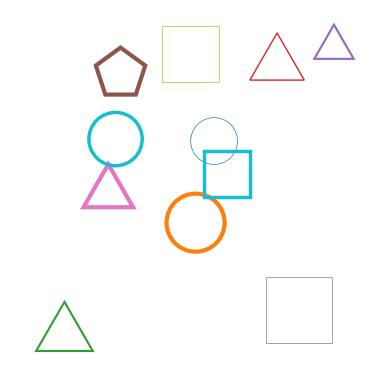[{"shape": "circle", "thickness": 0.5, "radius": 0.3, "center": [0.556, 0.634]}, {"shape": "circle", "thickness": 3, "radius": 0.38, "center": [0.508, 0.422]}, {"shape": "triangle", "thickness": 1.5, "radius": 0.43, "center": [0.167, 0.131]}, {"shape": "triangle", "thickness": 1, "radius": 0.41, "center": [0.72, 0.833]}, {"shape": "triangle", "thickness": 1.5, "radius": 0.3, "center": [0.867, 0.877]}, {"shape": "pentagon", "thickness": 3, "radius": 0.34, "center": [0.313, 0.809]}, {"shape": "triangle", "thickness": 3, "radius": 0.37, "center": [0.281, 0.499]}, {"shape": "square", "thickness": 0.5, "radius": 0.43, "center": [0.777, 0.195]}, {"shape": "square", "thickness": 0.5, "radius": 0.37, "center": [0.495, 0.86]}, {"shape": "circle", "thickness": 2.5, "radius": 0.35, "center": [0.3, 0.639]}, {"shape": "square", "thickness": 2.5, "radius": 0.3, "center": [0.589, 0.548]}]